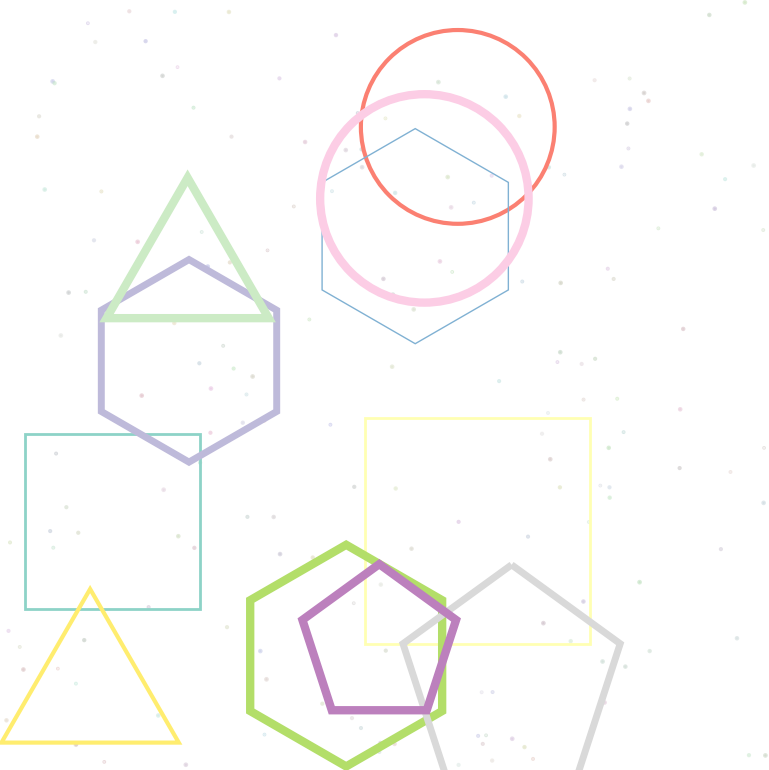[{"shape": "square", "thickness": 1, "radius": 0.57, "center": [0.146, 0.323]}, {"shape": "square", "thickness": 1, "radius": 0.73, "center": [0.62, 0.31]}, {"shape": "hexagon", "thickness": 2.5, "radius": 0.66, "center": [0.245, 0.531]}, {"shape": "circle", "thickness": 1.5, "radius": 0.63, "center": [0.595, 0.835]}, {"shape": "hexagon", "thickness": 0.5, "radius": 0.7, "center": [0.539, 0.693]}, {"shape": "hexagon", "thickness": 3, "radius": 0.72, "center": [0.45, 0.149]}, {"shape": "circle", "thickness": 3, "radius": 0.68, "center": [0.551, 0.742]}, {"shape": "pentagon", "thickness": 2.5, "radius": 0.74, "center": [0.664, 0.118]}, {"shape": "pentagon", "thickness": 3, "radius": 0.52, "center": [0.493, 0.162]}, {"shape": "triangle", "thickness": 3, "radius": 0.61, "center": [0.244, 0.648]}, {"shape": "triangle", "thickness": 1.5, "radius": 0.66, "center": [0.117, 0.102]}]